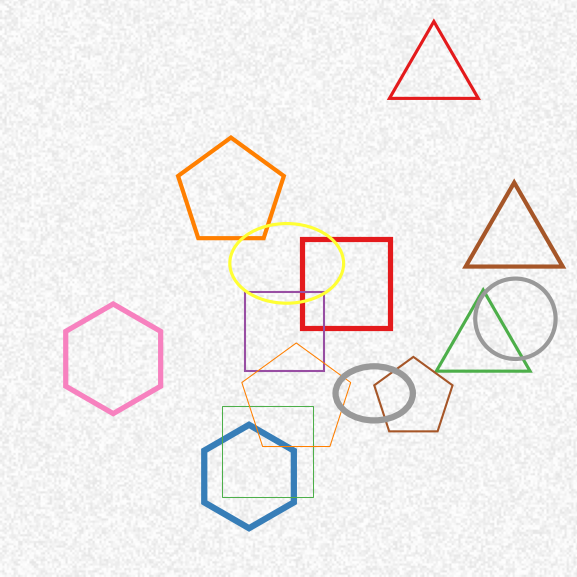[{"shape": "triangle", "thickness": 1.5, "radius": 0.44, "center": [0.751, 0.873]}, {"shape": "square", "thickness": 2.5, "radius": 0.38, "center": [0.599, 0.508]}, {"shape": "hexagon", "thickness": 3, "radius": 0.45, "center": [0.431, 0.174]}, {"shape": "square", "thickness": 0.5, "radius": 0.39, "center": [0.463, 0.217]}, {"shape": "triangle", "thickness": 1.5, "radius": 0.47, "center": [0.837, 0.403]}, {"shape": "square", "thickness": 1, "radius": 0.34, "center": [0.493, 0.425]}, {"shape": "pentagon", "thickness": 0.5, "radius": 0.5, "center": [0.513, 0.306]}, {"shape": "pentagon", "thickness": 2, "radius": 0.48, "center": [0.4, 0.665]}, {"shape": "oval", "thickness": 1.5, "radius": 0.49, "center": [0.496, 0.543]}, {"shape": "pentagon", "thickness": 1, "radius": 0.36, "center": [0.716, 0.31]}, {"shape": "triangle", "thickness": 2, "radius": 0.48, "center": [0.89, 0.586]}, {"shape": "hexagon", "thickness": 2.5, "radius": 0.47, "center": [0.196, 0.378]}, {"shape": "oval", "thickness": 3, "radius": 0.33, "center": [0.648, 0.318]}, {"shape": "circle", "thickness": 2, "radius": 0.35, "center": [0.893, 0.447]}]